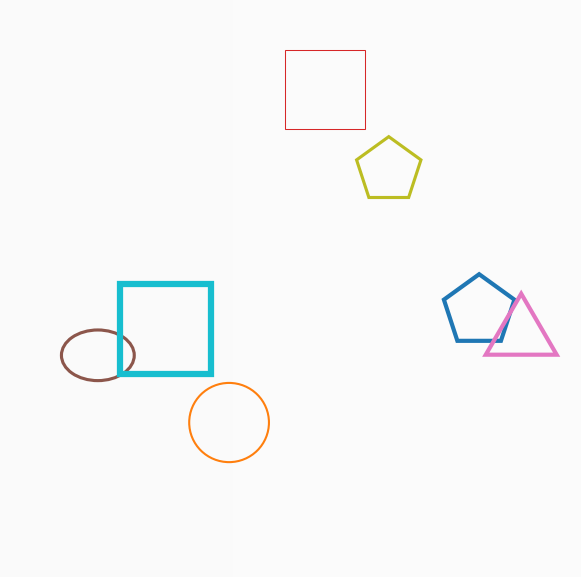[{"shape": "pentagon", "thickness": 2, "radius": 0.32, "center": [0.824, 0.461]}, {"shape": "circle", "thickness": 1, "radius": 0.34, "center": [0.394, 0.267]}, {"shape": "square", "thickness": 0.5, "radius": 0.34, "center": [0.56, 0.844]}, {"shape": "oval", "thickness": 1.5, "radius": 0.31, "center": [0.168, 0.384]}, {"shape": "triangle", "thickness": 2, "radius": 0.35, "center": [0.897, 0.42]}, {"shape": "pentagon", "thickness": 1.5, "radius": 0.29, "center": [0.669, 0.704]}, {"shape": "square", "thickness": 3, "radius": 0.39, "center": [0.284, 0.429]}]